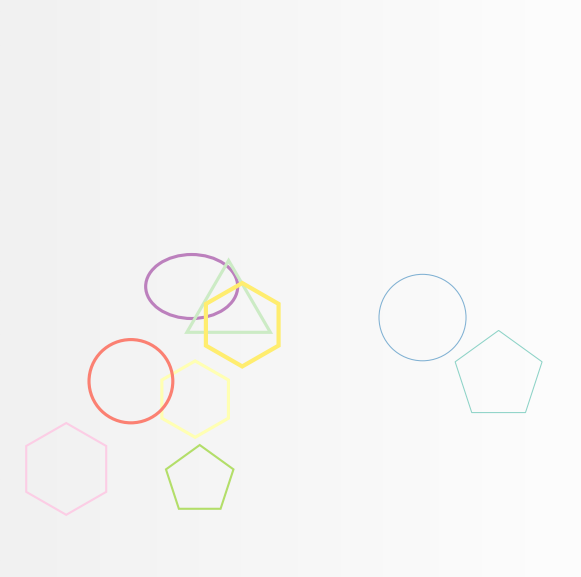[{"shape": "pentagon", "thickness": 0.5, "radius": 0.39, "center": [0.858, 0.348]}, {"shape": "hexagon", "thickness": 1.5, "radius": 0.33, "center": [0.336, 0.308]}, {"shape": "circle", "thickness": 1.5, "radius": 0.36, "center": [0.225, 0.339]}, {"shape": "circle", "thickness": 0.5, "radius": 0.37, "center": [0.727, 0.449]}, {"shape": "pentagon", "thickness": 1, "radius": 0.31, "center": [0.344, 0.168]}, {"shape": "hexagon", "thickness": 1, "radius": 0.4, "center": [0.114, 0.187]}, {"shape": "oval", "thickness": 1.5, "radius": 0.4, "center": [0.33, 0.503]}, {"shape": "triangle", "thickness": 1.5, "radius": 0.41, "center": [0.393, 0.465]}, {"shape": "hexagon", "thickness": 2, "radius": 0.36, "center": [0.417, 0.437]}]